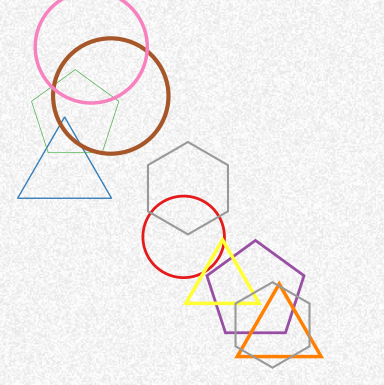[{"shape": "circle", "thickness": 2, "radius": 0.53, "center": [0.477, 0.385]}, {"shape": "triangle", "thickness": 1, "radius": 0.7, "center": [0.168, 0.555]}, {"shape": "pentagon", "thickness": 0.5, "radius": 0.6, "center": [0.195, 0.7]}, {"shape": "pentagon", "thickness": 2, "radius": 0.66, "center": [0.664, 0.243]}, {"shape": "triangle", "thickness": 2.5, "radius": 0.63, "center": [0.725, 0.137]}, {"shape": "triangle", "thickness": 2.5, "radius": 0.55, "center": [0.578, 0.267]}, {"shape": "circle", "thickness": 3, "radius": 0.75, "center": [0.288, 0.751]}, {"shape": "circle", "thickness": 2.5, "radius": 0.73, "center": [0.237, 0.878]}, {"shape": "hexagon", "thickness": 1.5, "radius": 0.6, "center": [0.488, 0.511]}, {"shape": "hexagon", "thickness": 1.5, "radius": 0.55, "center": [0.708, 0.156]}]